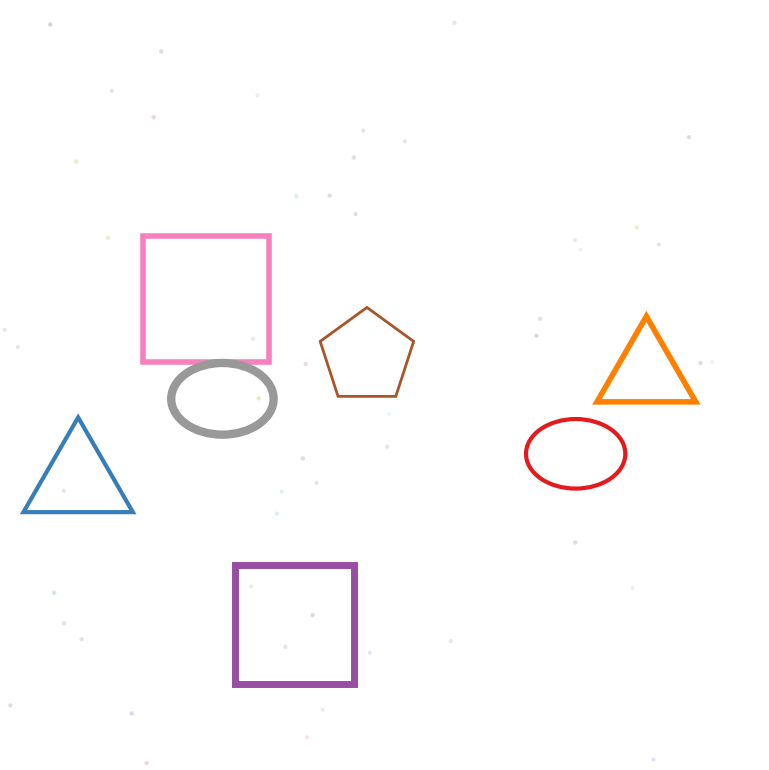[{"shape": "oval", "thickness": 1.5, "radius": 0.32, "center": [0.748, 0.411]}, {"shape": "triangle", "thickness": 1.5, "radius": 0.41, "center": [0.101, 0.376]}, {"shape": "square", "thickness": 2.5, "radius": 0.39, "center": [0.382, 0.189]}, {"shape": "triangle", "thickness": 2, "radius": 0.37, "center": [0.839, 0.515]}, {"shape": "pentagon", "thickness": 1, "radius": 0.32, "center": [0.477, 0.537]}, {"shape": "square", "thickness": 2, "radius": 0.41, "center": [0.267, 0.612]}, {"shape": "oval", "thickness": 3, "radius": 0.33, "center": [0.289, 0.482]}]